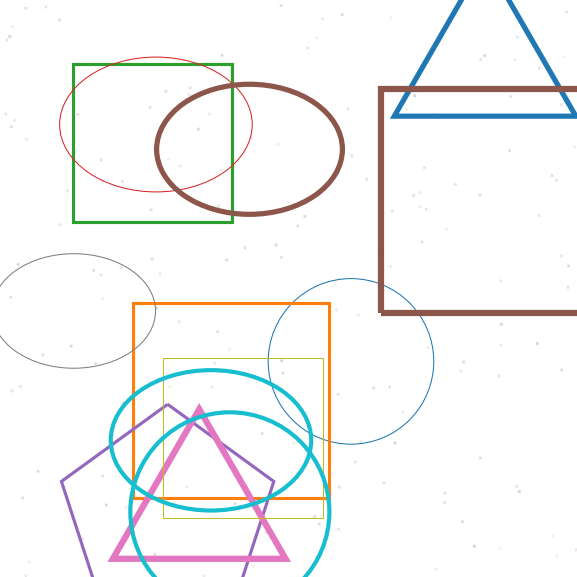[{"shape": "triangle", "thickness": 2.5, "radius": 0.91, "center": [0.84, 0.889]}, {"shape": "circle", "thickness": 0.5, "radius": 0.72, "center": [0.608, 0.373]}, {"shape": "square", "thickness": 1.5, "radius": 0.85, "center": [0.4, 0.305]}, {"shape": "square", "thickness": 1.5, "radius": 0.69, "center": [0.264, 0.751]}, {"shape": "oval", "thickness": 0.5, "radius": 0.83, "center": [0.27, 0.784]}, {"shape": "pentagon", "thickness": 1.5, "radius": 0.97, "center": [0.29, 0.106]}, {"shape": "oval", "thickness": 2.5, "radius": 0.8, "center": [0.432, 0.741]}, {"shape": "square", "thickness": 3, "radius": 0.97, "center": [0.854, 0.651]}, {"shape": "triangle", "thickness": 3, "radius": 0.86, "center": [0.345, 0.118]}, {"shape": "oval", "thickness": 0.5, "radius": 0.71, "center": [0.128, 0.461]}, {"shape": "square", "thickness": 0.5, "radius": 0.69, "center": [0.421, 0.24]}, {"shape": "circle", "thickness": 2, "radius": 0.86, "center": [0.398, 0.113]}, {"shape": "oval", "thickness": 2, "radius": 0.87, "center": [0.365, 0.237]}]